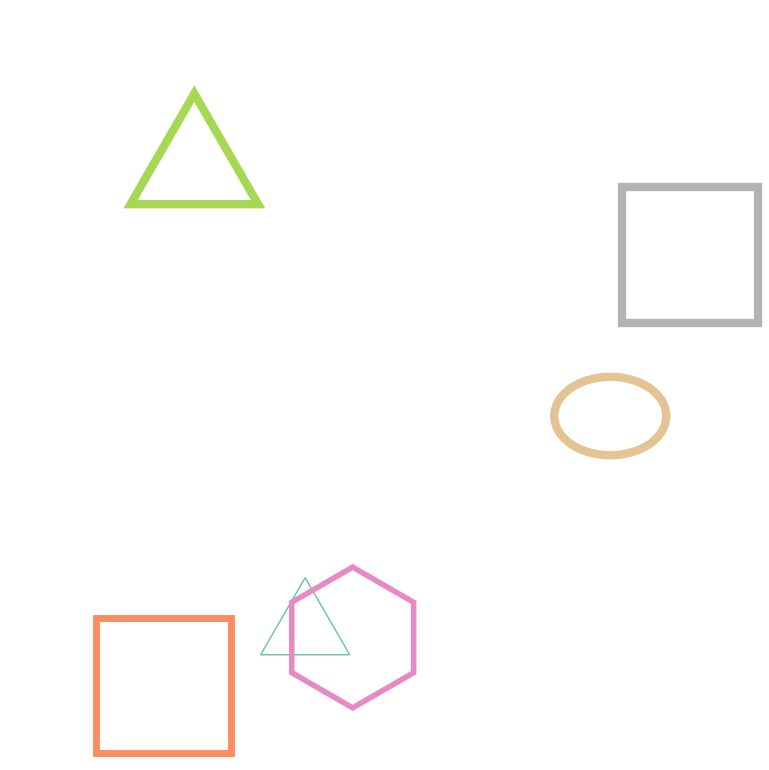[{"shape": "triangle", "thickness": 0.5, "radius": 0.33, "center": [0.396, 0.183]}, {"shape": "square", "thickness": 2.5, "radius": 0.44, "center": [0.213, 0.11]}, {"shape": "hexagon", "thickness": 2, "radius": 0.46, "center": [0.458, 0.172]}, {"shape": "triangle", "thickness": 3, "radius": 0.48, "center": [0.252, 0.783]}, {"shape": "oval", "thickness": 3, "radius": 0.36, "center": [0.793, 0.46]}, {"shape": "square", "thickness": 3, "radius": 0.44, "center": [0.896, 0.668]}]